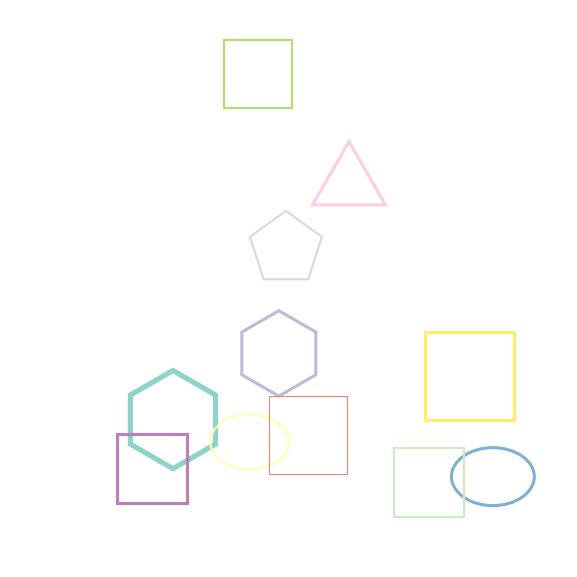[{"shape": "hexagon", "thickness": 2.5, "radius": 0.43, "center": [0.3, 0.273]}, {"shape": "oval", "thickness": 1, "radius": 0.34, "center": [0.432, 0.234]}, {"shape": "hexagon", "thickness": 1.5, "radius": 0.37, "center": [0.483, 0.387]}, {"shape": "square", "thickness": 0.5, "radius": 0.33, "center": [0.533, 0.246]}, {"shape": "oval", "thickness": 1.5, "radius": 0.36, "center": [0.853, 0.174]}, {"shape": "square", "thickness": 1, "radius": 0.29, "center": [0.447, 0.872]}, {"shape": "triangle", "thickness": 1.5, "radius": 0.36, "center": [0.604, 0.681]}, {"shape": "pentagon", "thickness": 1, "radius": 0.33, "center": [0.495, 0.569]}, {"shape": "square", "thickness": 1.5, "radius": 0.3, "center": [0.263, 0.188]}, {"shape": "square", "thickness": 1, "radius": 0.3, "center": [0.742, 0.164]}, {"shape": "square", "thickness": 1.5, "radius": 0.38, "center": [0.813, 0.348]}]